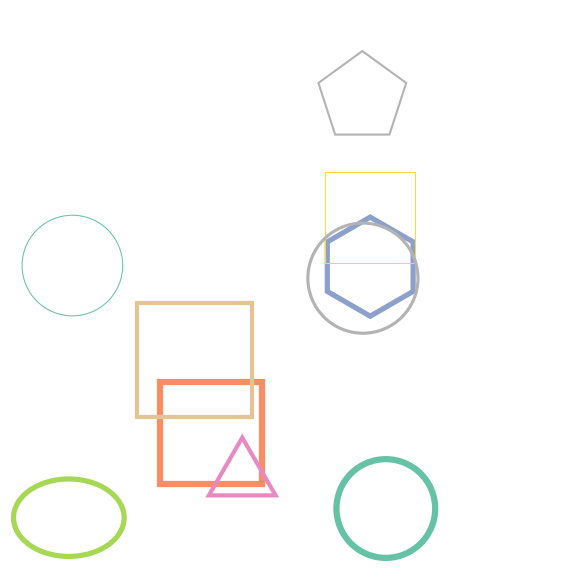[{"shape": "circle", "thickness": 3, "radius": 0.43, "center": [0.668, 0.119]}, {"shape": "circle", "thickness": 0.5, "radius": 0.44, "center": [0.125, 0.539]}, {"shape": "square", "thickness": 3, "radius": 0.44, "center": [0.366, 0.249]}, {"shape": "hexagon", "thickness": 2.5, "radius": 0.43, "center": [0.641, 0.537]}, {"shape": "triangle", "thickness": 2, "radius": 0.33, "center": [0.419, 0.175]}, {"shape": "oval", "thickness": 2.5, "radius": 0.48, "center": [0.119, 0.103]}, {"shape": "square", "thickness": 0.5, "radius": 0.39, "center": [0.641, 0.623]}, {"shape": "square", "thickness": 2, "radius": 0.5, "center": [0.337, 0.376]}, {"shape": "pentagon", "thickness": 1, "radius": 0.4, "center": [0.627, 0.831]}, {"shape": "circle", "thickness": 1.5, "radius": 0.48, "center": [0.628, 0.517]}]